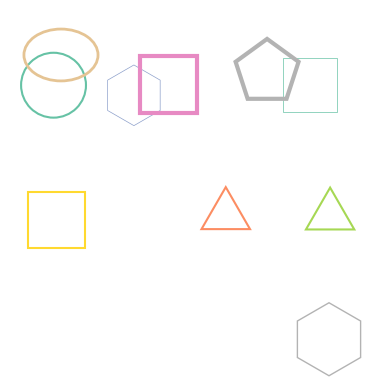[{"shape": "circle", "thickness": 1.5, "radius": 0.42, "center": [0.139, 0.779]}, {"shape": "square", "thickness": 0.5, "radius": 0.35, "center": [0.806, 0.779]}, {"shape": "triangle", "thickness": 1.5, "radius": 0.36, "center": [0.586, 0.441]}, {"shape": "hexagon", "thickness": 0.5, "radius": 0.39, "center": [0.348, 0.752]}, {"shape": "square", "thickness": 3, "radius": 0.37, "center": [0.437, 0.782]}, {"shape": "triangle", "thickness": 1.5, "radius": 0.36, "center": [0.857, 0.44]}, {"shape": "square", "thickness": 1.5, "radius": 0.37, "center": [0.147, 0.429]}, {"shape": "oval", "thickness": 2, "radius": 0.48, "center": [0.158, 0.857]}, {"shape": "pentagon", "thickness": 3, "radius": 0.43, "center": [0.694, 0.813]}, {"shape": "hexagon", "thickness": 1, "radius": 0.47, "center": [0.855, 0.119]}]